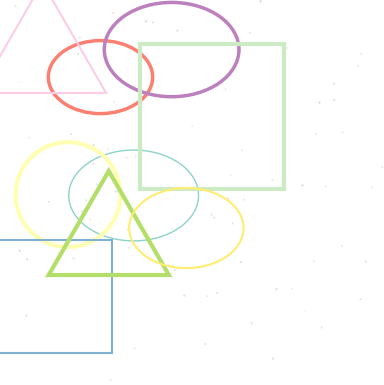[{"shape": "oval", "thickness": 1, "radius": 0.84, "center": [0.347, 0.492]}, {"shape": "circle", "thickness": 3, "radius": 0.68, "center": [0.177, 0.495]}, {"shape": "oval", "thickness": 2.5, "radius": 0.68, "center": [0.261, 0.8]}, {"shape": "square", "thickness": 1.5, "radius": 0.73, "center": [0.143, 0.23]}, {"shape": "triangle", "thickness": 3, "radius": 0.9, "center": [0.283, 0.376]}, {"shape": "triangle", "thickness": 1.5, "radius": 0.95, "center": [0.11, 0.854]}, {"shape": "oval", "thickness": 2.5, "radius": 0.87, "center": [0.446, 0.871]}, {"shape": "square", "thickness": 3, "radius": 0.94, "center": [0.551, 0.697]}, {"shape": "oval", "thickness": 1.5, "radius": 0.74, "center": [0.484, 0.408]}]